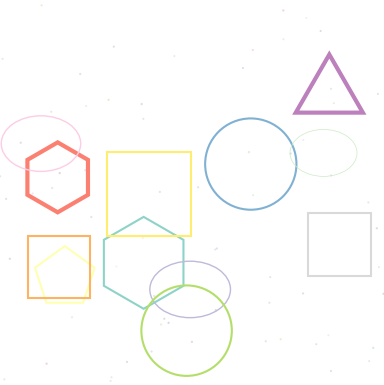[{"shape": "hexagon", "thickness": 1.5, "radius": 0.6, "center": [0.373, 0.317]}, {"shape": "pentagon", "thickness": 1.5, "radius": 0.41, "center": [0.168, 0.28]}, {"shape": "oval", "thickness": 1, "radius": 0.52, "center": [0.494, 0.248]}, {"shape": "hexagon", "thickness": 3, "radius": 0.45, "center": [0.15, 0.539]}, {"shape": "circle", "thickness": 1.5, "radius": 0.59, "center": [0.651, 0.574]}, {"shape": "square", "thickness": 1.5, "radius": 0.4, "center": [0.153, 0.306]}, {"shape": "circle", "thickness": 1.5, "radius": 0.59, "center": [0.485, 0.141]}, {"shape": "oval", "thickness": 1, "radius": 0.52, "center": [0.106, 0.627]}, {"shape": "square", "thickness": 1.5, "radius": 0.41, "center": [0.882, 0.364]}, {"shape": "triangle", "thickness": 3, "radius": 0.5, "center": [0.855, 0.758]}, {"shape": "oval", "thickness": 0.5, "radius": 0.44, "center": [0.84, 0.603]}, {"shape": "square", "thickness": 1.5, "radius": 0.54, "center": [0.387, 0.496]}]